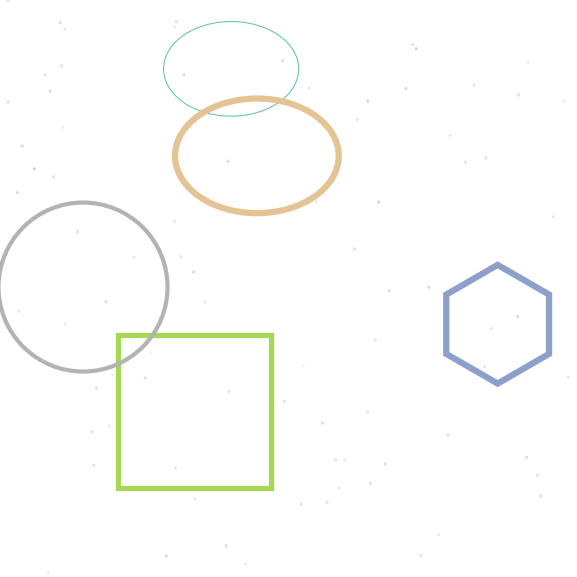[{"shape": "oval", "thickness": 0.5, "radius": 0.59, "center": [0.4, 0.88]}, {"shape": "hexagon", "thickness": 3, "radius": 0.51, "center": [0.862, 0.438]}, {"shape": "square", "thickness": 2.5, "radius": 0.66, "center": [0.337, 0.287]}, {"shape": "oval", "thickness": 3, "radius": 0.71, "center": [0.445, 0.729]}, {"shape": "circle", "thickness": 2, "radius": 0.73, "center": [0.144, 0.502]}]